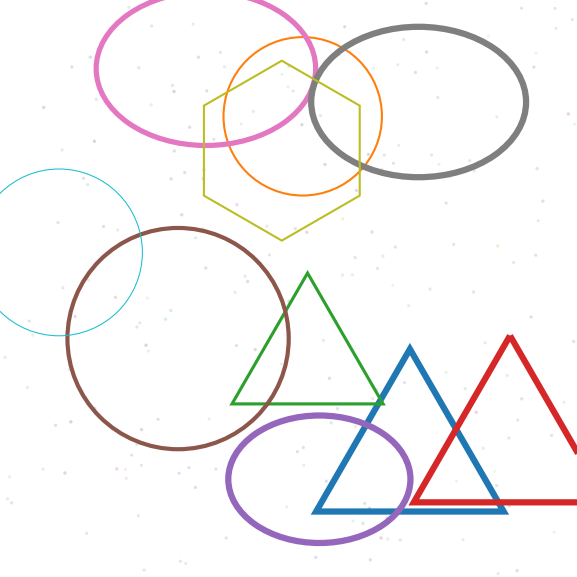[{"shape": "triangle", "thickness": 3, "radius": 0.94, "center": [0.71, 0.207]}, {"shape": "circle", "thickness": 1, "radius": 0.69, "center": [0.524, 0.798]}, {"shape": "triangle", "thickness": 1.5, "radius": 0.76, "center": [0.533, 0.375]}, {"shape": "triangle", "thickness": 3, "radius": 0.96, "center": [0.883, 0.225]}, {"shape": "oval", "thickness": 3, "radius": 0.79, "center": [0.553, 0.169]}, {"shape": "circle", "thickness": 2, "radius": 0.96, "center": [0.308, 0.413]}, {"shape": "oval", "thickness": 2.5, "radius": 0.95, "center": [0.357, 0.88]}, {"shape": "oval", "thickness": 3, "radius": 0.93, "center": [0.725, 0.823]}, {"shape": "hexagon", "thickness": 1, "radius": 0.78, "center": [0.488, 0.738]}, {"shape": "circle", "thickness": 0.5, "radius": 0.72, "center": [0.102, 0.562]}]